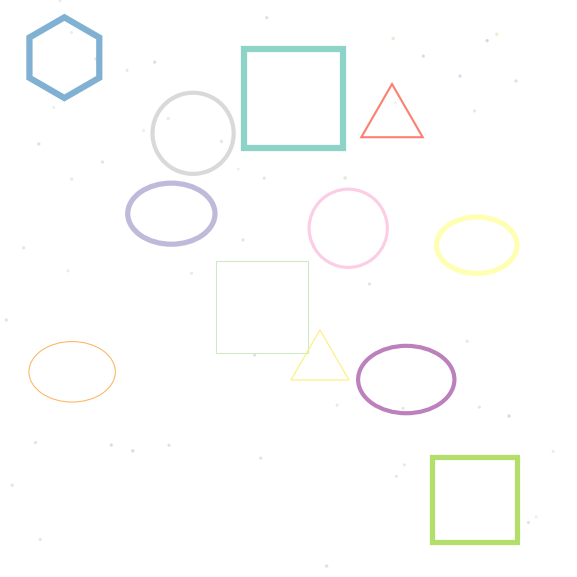[{"shape": "square", "thickness": 3, "radius": 0.43, "center": [0.508, 0.829]}, {"shape": "oval", "thickness": 2.5, "radius": 0.35, "center": [0.826, 0.575]}, {"shape": "oval", "thickness": 2.5, "radius": 0.38, "center": [0.297, 0.629]}, {"shape": "triangle", "thickness": 1, "radius": 0.31, "center": [0.679, 0.792]}, {"shape": "hexagon", "thickness": 3, "radius": 0.35, "center": [0.111, 0.899]}, {"shape": "oval", "thickness": 0.5, "radius": 0.37, "center": [0.125, 0.355]}, {"shape": "square", "thickness": 2.5, "radius": 0.37, "center": [0.821, 0.134]}, {"shape": "circle", "thickness": 1.5, "radius": 0.34, "center": [0.603, 0.604]}, {"shape": "circle", "thickness": 2, "radius": 0.35, "center": [0.334, 0.768]}, {"shape": "oval", "thickness": 2, "radius": 0.42, "center": [0.703, 0.342]}, {"shape": "square", "thickness": 0.5, "radius": 0.4, "center": [0.453, 0.467]}, {"shape": "triangle", "thickness": 0.5, "radius": 0.29, "center": [0.554, 0.37]}]